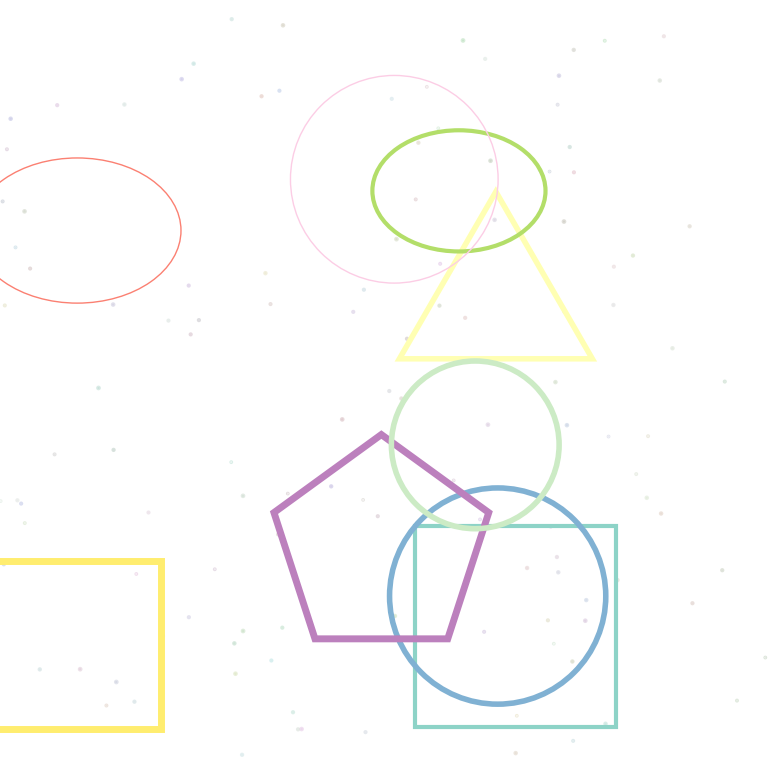[{"shape": "square", "thickness": 1.5, "radius": 0.65, "center": [0.669, 0.186]}, {"shape": "triangle", "thickness": 2, "radius": 0.72, "center": [0.644, 0.606]}, {"shape": "oval", "thickness": 0.5, "radius": 0.67, "center": [0.1, 0.701]}, {"shape": "circle", "thickness": 2, "radius": 0.7, "center": [0.646, 0.226]}, {"shape": "oval", "thickness": 1.5, "radius": 0.56, "center": [0.596, 0.752]}, {"shape": "circle", "thickness": 0.5, "radius": 0.67, "center": [0.512, 0.767]}, {"shape": "pentagon", "thickness": 2.5, "radius": 0.73, "center": [0.495, 0.289]}, {"shape": "circle", "thickness": 2, "radius": 0.54, "center": [0.617, 0.422]}, {"shape": "square", "thickness": 2.5, "radius": 0.55, "center": [0.1, 0.162]}]